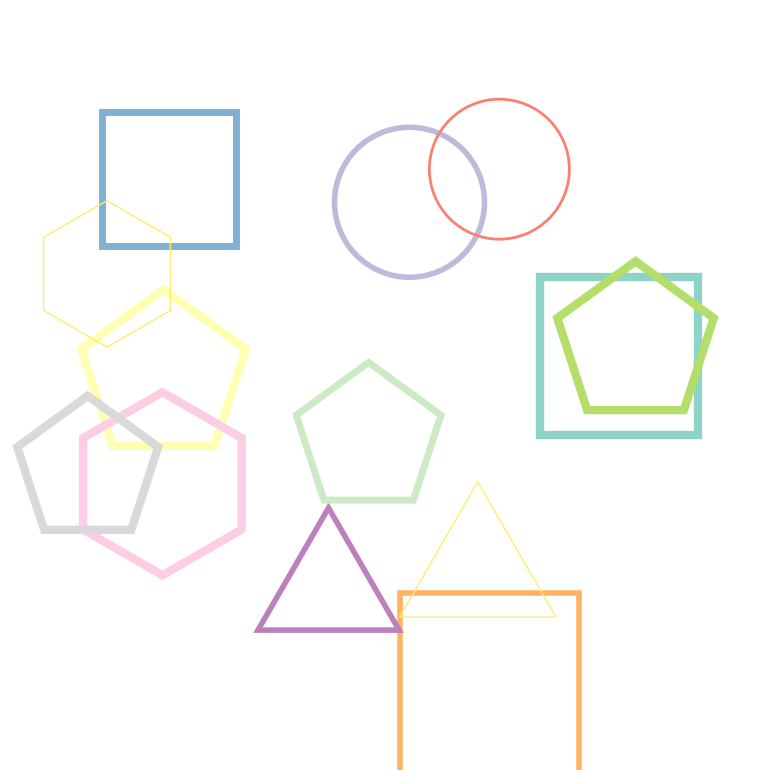[{"shape": "square", "thickness": 3, "radius": 0.51, "center": [0.804, 0.538]}, {"shape": "pentagon", "thickness": 3, "radius": 0.56, "center": [0.212, 0.512]}, {"shape": "circle", "thickness": 2, "radius": 0.49, "center": [0.532, 0.737]}, {"shape": "circle", "thickness": 1, "radius": 0.45, "center": [0.649, 0.78]}, {"shape": "square", "thickness": 2.5, "radius": 0.43, "center": [0.219, 0.768]}, {"shape": "square", "thickness": 2, "radius": 0.58, "center": [0.635, 0.113]}, {"shape": "pentagon", "thickness": 3, "radius": 0.53, "center": [0.825, 0.554]}, {"shape": "hexagon", "thickness": 3, "radius": 0.59, "center": [0.211, 0.372]}, {"shape": "pentagon", "thickness": 3, "radius": 0.48, "center": [0.114, 0.39]}, {"shape": "triangle", "thickness": 2, "radius": 0.53, "center": [0.427, 0.235]}, {"shape": "pentagon", "thickness": 2.5, "radius": 0.49, "center": [0.479, 0.43]}, {"shape": "hexagon", "thickness": 0.5, "radius": 0.48, "center": [0.139, 0.644]}, {"shape": "triangle", "thickness": 0.5, "radius": 0.59, "center": [0.62, 0.257]}]